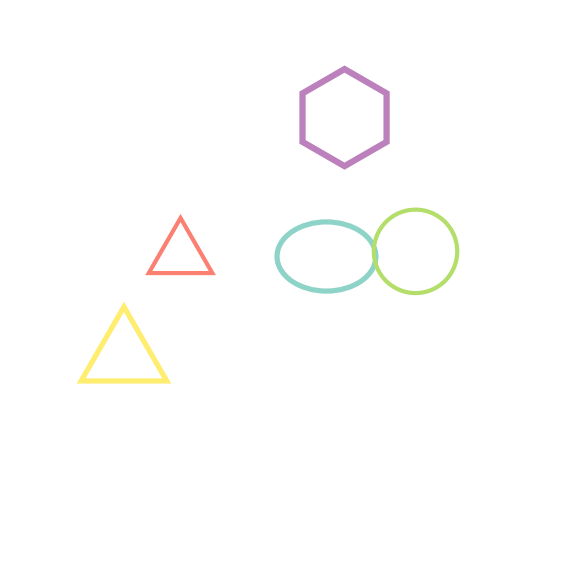[{"shape": "oval", "thickness": 2.5, "radius": 0.43, "center": [0.565, 0.555]}, {"shape": "triangle", "thickness": 2, "radius": 0.32, "center": [0.313, 0.558]}, {"shape": "circle", "thickness": 2, "radius": 0.36, "center": [0.719, 0.564]}, {"shape": "hexagon", "thickness": 3, "radius": 0.42, "center": [0.597, 0.795]}, {"shape": "triangle", "thickness": 2.5, "radius": 0.43, "center": [0.215, 0.382]}]